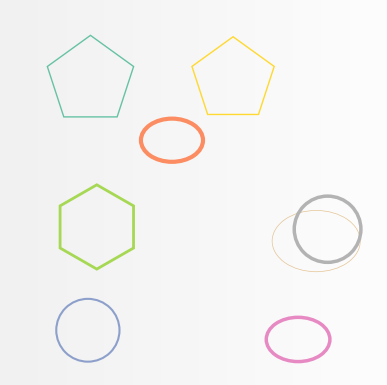[{"shape": "pentagon", "thickness": 1, "radius": 0.59, "center": [0.233, 0.791]}, {"shape": "oval", "thickness": 3, "radius": 0.4, "center": [0.444, 0.636]}, {"shape": "circle", "thickness": 1.5, "radius": 0.41, "center": [0.227, 0.142]}, {"shape": "oval", "thickness": 2.5, "radius": 0.41, "center": [0.769, 0.118]}, {"shape": "hexagon", "thickness": 2, "radius": 0.55, "center": [0.25, 0.411]}, {"shape": "pentagon", "thickness": 1, "radius": 0.56, "center": [0.601, 0.793]}, {"shape": "oval", "thickness": 0.5, "radius": 0.57, "center": [0.816, 0.374]}, {"shape": "circle", "thickness": 2.5, "radius": 0.43, "center": [0.845, 0.405]}]